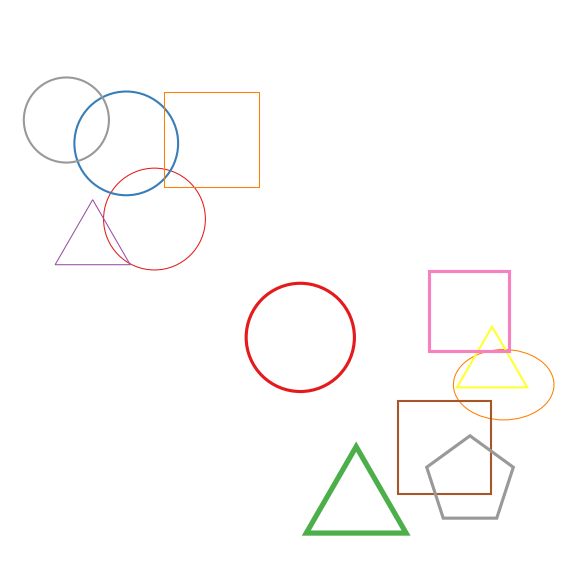[{"shape": "circle", "thickness": 1.5, "radius": 0.47, "center": [0.52, 0.415]}, {"shape": "circle", "thickness": 0.5, "radius": 0.44, "center": [0.267, 0.62]}, {"shape": "circle", "thickness": 1, "radius": 0.45, "center": [0.219, 0.751]}, {"shape": "triangle", "thickness": 2.5, "radius": 0.5, "center": [0.617, 0.126]}, {"shape": "triangle", "thickness": 0.5, "radius": 0.38, "center": [0.16, 0.578]}, {"shape": "square", "thickness": 0.5, "radius": 0.41, "center": [0.366, 0.757]}, {"shape": "oval", "thickness": 0.5, "radius": 0.44, "center": [0.872, 0.333]}, {"shape": "triangle", "thickness": 1, "radius": 0.35, "center": [0.852, 0.363]}, {"shape": "square", "thickness": 1, "radius": 0.4, "center": [0.769, 0.224]}, {"shape": "square", "thickness": 1.5, "radius": 0.35, "center": [0.812, 0.461]}, {"shape": "pentagon", "thickness": 1.5, "radius": 0.39, "center": [0.814, 0.166]}, {"shape": "circle", "thickness": 1, "radius": 0.37, "center": [0.115, 0.791]}]